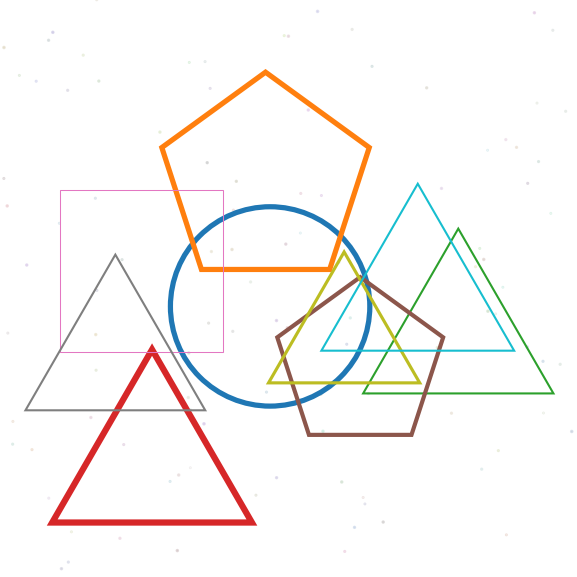[{"shape": "circle", "thickness": 2.5, "radius": 0.86, "center": [0.468, 0.469]}, {"shape": "pentagon", "thickness": 2.5, "radius": 0.94, "center": [0.46, 0.685]}, {"shape": "triangle", "thickness": 1, "radius": 0.95, "center": [0.794, 0.413]}, {"shape": "triangle", "thickness": 3, "radius": 1.0, "center": [0.263, 0.194]}, {"shape": "pentagon", "thickness": 2, "radius": 0.76, "center": [0.624, 0.368]}, {"shape": "square", "thickness": 0.5, "radius": 0.7, "center": [0.245, 0.529]}, {"shape": "triangle", "thickness": 1, "radius": 0.9, "center": [0.2, 0.379]}, {"shape": "triangle", "thickness": 1.5, "radius": 0.76, "center": [0.596, 0.412]}, {"shape": "triangle", "thickness": 1, "radius": 0.96, "center": [0.723, 0.488]}]